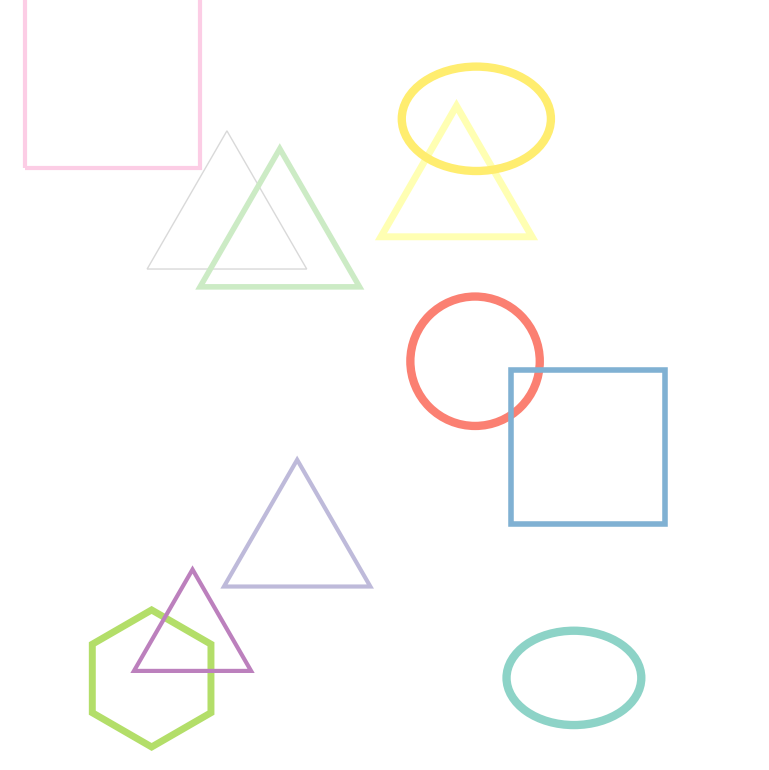[{"shape": "oval", "thickness": 3, "radius": 0.44, "center": [0.745, 0.12]}, {"shape": "triangle", "thickness": 2.5, "radius": 0.57, "center": [0.593, 0.749]}, {"shape": "triangle", "thickness": 1.5, "radius": 0.55, "center": [0.386, 0.293]}, {"shape": "circle", "thickness": 3, "radius": 0.42, "center": [0.617, 0.531]}, {"shape": "square", "thickness": 2, "radius": 0.5, "center": [0.764, 0.419]}, {"shape": "hexagon", "thickness": 2.5, "radius": 0.44, "center": [0.197, 0.119]}, {"shape": "square", "thickness": 1.5, "radius": 0.57, "center": [0.146, 0.896]}, {"shape": "triangle", "thickness": 0.5, "radius": 0.6, "center": [0.295, 0.71]}, {"shape": "triangle", "thickness": 1.5, "radius": 0.44, "center": [0.25, 0.173]}, {"shape": "triangle", "thickness": 2, "radius": 0.6, "center": [0.363, 0.687]}, {"shape": "oval", "thickness": 3, "radius": 0.48, "center": [0.619, 0.846]}]